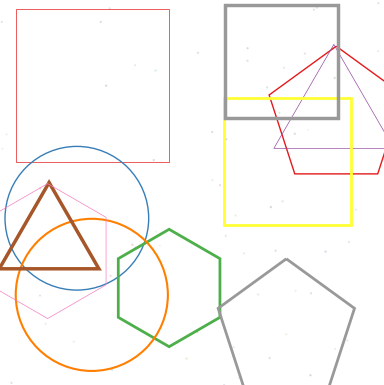[{"shape": "pentagon", "thickness": 1, "radius": 0.92, "center": [0.873, 0.697]}, {"shape": "square", "thickness": 0.5, "radius": 1.0, "center": [0.24, 0.778]}, {"shape": "circle", "thickness": 1, "radius": 0.93, "center": [0.2, 0.433]}, {"shape": "hexagon", "thickness": 2, "radius": 0.76, "center": [0.439, 0.252]}, {"shape": "triangle", "thickness": 0.5, "radius": 0.9, "center": [0.867, 0.705]}, {"shape": "circle", "thickness": 1.5, "radius": 0.99, "center": [0.238, 0.234]}, {"shape": "square", "thickness": 2, "radius": 0.82, "center": [0.746, 0.581]}, {"shape": "triangle", "thickness": 2.5, "radius": 0.75, "center": [0.127, 0.377]}, {"shape": "hexagon", "thickness": 0.5, "radius": 0.88, "center": [0.124, 0.348]}, {"shape": "pentagon", "thickness": 2, "radius": 0.93, "center": [0.744, 0.142]}, {"shape": "square", "thickness": 2.5, "radius": 0.74, "center": [0.732, 0.841]}]